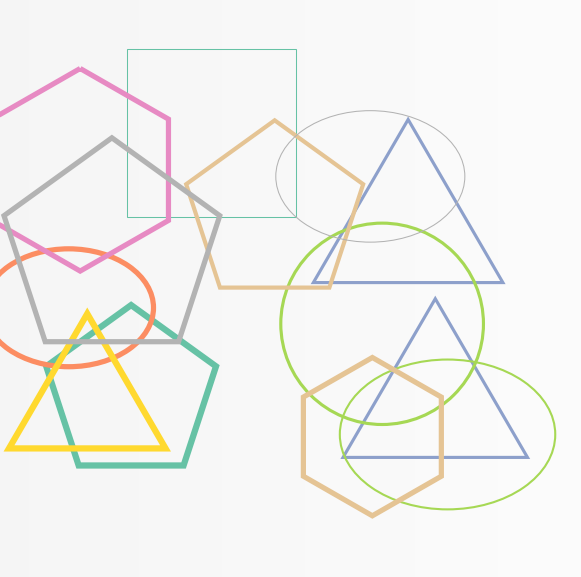[{"shape": "pentagon", "thickness": 3, "radius": 0.77, "center": [0.226, 0.317]}, {"shape": "square", "thickness": 0.5, "radius": 0.73, "center": [0.364, 0.769]}, {"shape": "oval", "thickness": 2.5, "radius": 0.73, "center": [0.118, 0.466]}, {"shape": "triangle", "thickness": 1.5, "radius": 0.92, "center": [0.749, 0.299]}, {"shape": "triangle", "thickness": 1.5, "radius": 0.94, "center": [0.702, 0.604]}, {"shape": "hexagon", "thickness": 2.5, "radius": 0.88, "center": [0.138, 0.705]}, {"shape": "oval", "thickness": 1, "radius": 0.93, "center": [0.77, 0.247]}, {"shape": "circle", "thickness": 1.5, "radius": 0.87, "center": [0.657, 0.438]}, {"shape": "triangle", "thickness": 3, "radius": 0.78, "center": [0.15, 0.3]}, {"shape": "pentagon", "thickness": 2, "radius": 0.8, "center": [0.473, 0.631]}, {"shape": "hexagon", "thickness": 2.5, "radius": 0.69, "center": [0.641, 0.243]}, {"shape": "pentagon", "thickness": 2.5, "radius": 0.98, "center": [0.193, 0.565]}, {"shape": "oval", "thickness": 0.5, "radius": 0.81, "center": [0.637, 0.694]}]